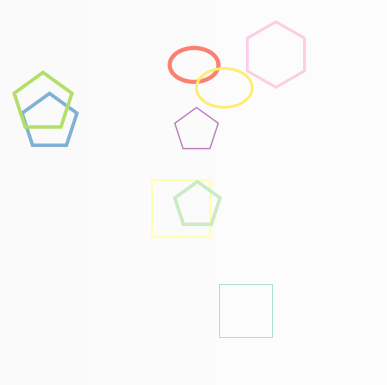[{"shape": "square", "thickness": 0.5, "radius": 0.35, "center": [0.633, 0.194]}, {"shape": "square", "thickness": 1.5, "radius": 0.37, "center": [0.467, 0.458]}, {"shape": "oval", "thickness": 3, "radius": 0.31, "center": [0.501, 0.831]}, {"shape": "pentagon", "thickness": 2.5, "radius": 0.37, "center": [0.128, 0.683]}, {"shape": "pentagon", "thickness": 2.5, "radius": 0.39, "center": [0.111, 0.734]}, {"shape": "hexagon", "thickness": 2, "radius": 0.43, "center": [0.712, 0.858]}, {"shape": "pentagon", "thickness": 1, "radius": 0.29, "center": [0.507, 0.662]}, {"shape": "pentagon", "thickness": 2.5, "radius": 0.31, "center": [0.509, 0.467]}, {"shape": "oval", "thickness": 2, "radius": 0.36, "center": [0.579, 0.772]}]